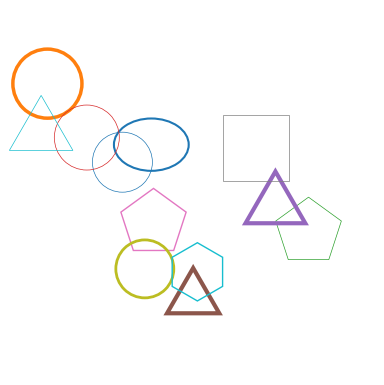[{"shape": "circle", "thickness": 0.5, "radius": 0.39, "center": [0.318, 0.579]}, {"shape": "oval", "thickness": 1.5, "radius": 0.49, "center": [0.393, 0.624]}, {"shape": "circle", "thickness": 2.5, "radius": 0.45, "center": [0.123, 0.783]}, {"shape": "pentagon", "thickness": 0.5, "radius": 0.45, "center": [0.801, 0.398]}, {"shape": "circle", "thickness": 0.5, "radius": 0.42, "center": [0.225, 0.643]}, {"shape": "triangle", "thickness": 3, "radius": 0.45, "center": [0.715, 0.465]}, {"shape": "triangle", "thickness": 3, "radius": 0.39, "center": [0.502, 0.225]}, {"shape": "pentagon", "thickness": 1, "radius": 0.45, "center": [0.399, 0.421]}, {"shape": "square", "thickness": 0.5, "radius": 0.43, "center": [0.664, 0.615]}, {"shape": "circle", "thickness": 2, "radius": 0.38, "center": [0.376, 0.302]}, {"shape": "hexagon", "thickness": 1, "radius": 0.38, "center": [0.513, 0.294]}, {"shape": "triangle", "thickness": 0.5, "radius": 0.48, "center": [0.107, 0.657]}]